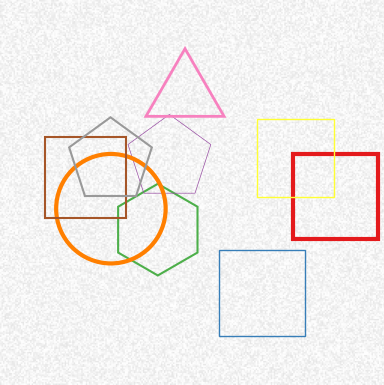[{"shape": "square", "thickness": 3, "radius": 0.55, "center": [0.872, 0.49]}, {"shape": "square", "thickness": 1, "radius": 0.56, "center": [0.68, 0.239]}, {"shape": "hexagon", "thickness": 1.5, "radius": 0.6, "center": [0.41, 0.404]}, {"shape": "pentagon", "thickness": 0.5, "radius": 0.57, "center": [0.44, 0.59]}, {"shape": "circle", "thickness": 3, "radius": 0.71, "center": [0.288, 0.458]}, {"shape": "square", "thickness": 1, "radius": 0.5, "center": [0.768, 0.589]}, {"shape": "square", "thickness": 1.5, "radius": 0.53, "center": [0.221, 0.538]}, {"shape": "triangle", "thickness": 2, "radius": 0.59, "center": [0.481, 0.756]}, {"shape": "pentagon", "thickness": 1.5, "radius": 0.56, "center": [0.287, 0.582]}]